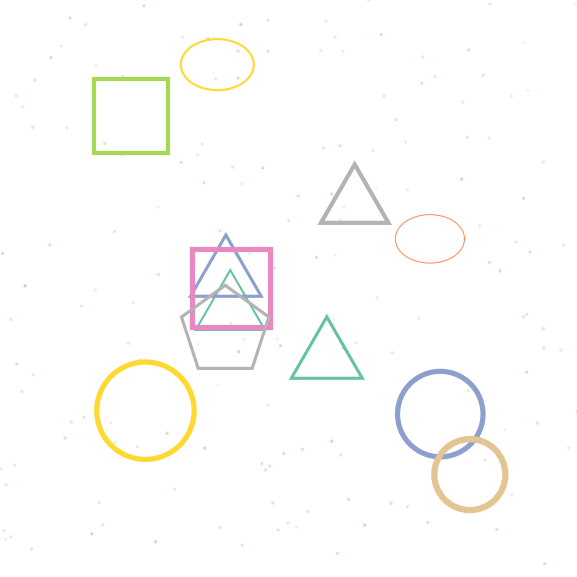[{"shape": "triangle", "thickness": 1.5, "radius": 0.35, "center": [0.566, 0.38]}, {"shape": "triangle", "thickness": 1, "radius": 0.35, "center": [0.399, 0.462]}, {"shape": "oval", "thickness": 0.5, "radius": 0.3, "center": [0.744, 0.586]}, {"shape": "circle", "thickness": 2.5, "radius": 0.37, "center": [0.762, 0.282]}, {"shape": "triangle", "thickness": 1.5, "radius": 0.35, "center": [0.391, 0.521]}, {"shape": "square", "thickness": 2.5, "radius": 0.34, "center": [0.4, 0.5]}, {"shape": "square", "thickness": 2, "radius": 0.32, "center": [0.227, 0.799]}, {"shape": "oval", "thickness": 1, "radius": 0.32, "center": [0.376, 0.887]}, {"shape": "circle", "thickness": 2.5, "radius": 0.42, "center": [0.252, 0.288]}, {"shape": "circle", "thickness": 3, "radius": 0.31, "center": [0.814, 0.177]}, {"shape": "triangle", "thickness": 2, "radius": 0.34, "center": [0.614, 0.647]}, {"shape": "pentagon", "thickness": 1.5, "radius": 0.4, "center": [0.39, 0.426]}]